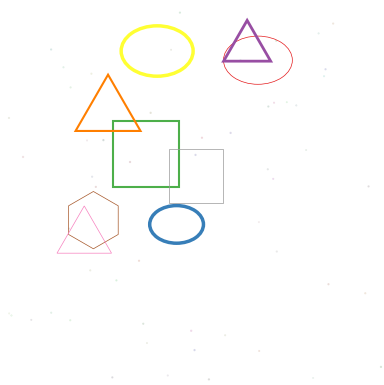[{"shape": "oval", "thickness": 0.5, "radius": 0.45, "center": [0.67, 0.844]}, {"shape": "oval", "thickness": 2.5, "radius": 0.35, "center": [0.459, 0.417]}, {"shape": "square", "thickness": 1.5, "radius": 0.43, "center": [0.379, 0.6]}, {"shape": "triangle", "thickness": 2, "radius": 0.35, "center": [0.642, 0.876]}, {"shape": "triangle", "thickness": 1.5, "radius": 0.49, "center": [0.281, 0.709]}, {"shape": "oval", "thickness": 2.5, "radius": 0.47, "center": [0.408, 0.867]}, {"shape": "hexagon", "thickness": 0.5, "radius": 0.37, "center": [0.243, 0.428]}, {"shape": "triangle", "thickness": 0.5, "radius": 0.41, "center": [0.219, 0.383]}, {"shape": "square", "thickness": 0.5, "radius": 0.35, "center": [0.508, 0.542]}]